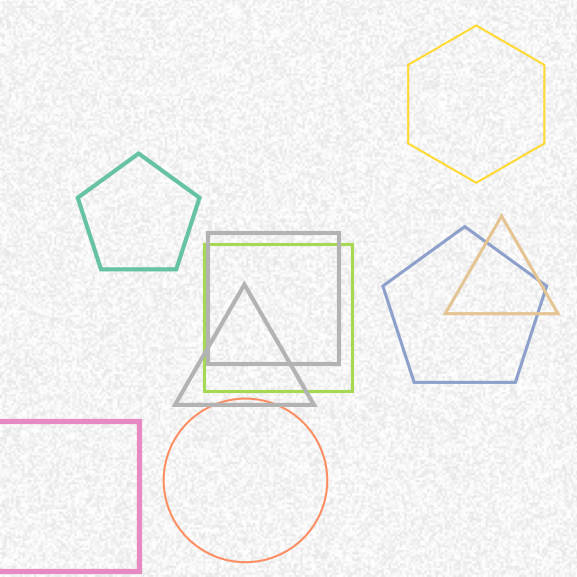[{"shape": "pentagon", "thickness": 2, "radius": 0.55, "center": [0.24, 0.622]}, {"shape": "circle", "thickness": 1, "radius": 0.71, "center": [0.425, 0.167]}, {"shape": "pentagon", "thickness": 1.5, "radius": 0.75, "center": [0.805, 0.458]}, {"shape": "square", "thickness": 2.5, "radius": 0.65, "center": [0.111, 0.14]}, {"shape": "square", "thickness": 1.5, "radius": 0.64, "center": [0.481, 0.449]}, {"shape": "hexagon", "thickness": 1, "radius": 0.68, "center": [0.825, 0.819]}, {"shape": "triangle", "thickness": 1.5, "radius": 0.56, "center": [0.869, 0.512]}, {"shape": "square", "thickness": 2, "radius": 0.57, "center": [0.474, 0.483]}, {"shape": "triangle", "thickness": 2, "radius": 0.69, "center": [0.423, 0.367]}]